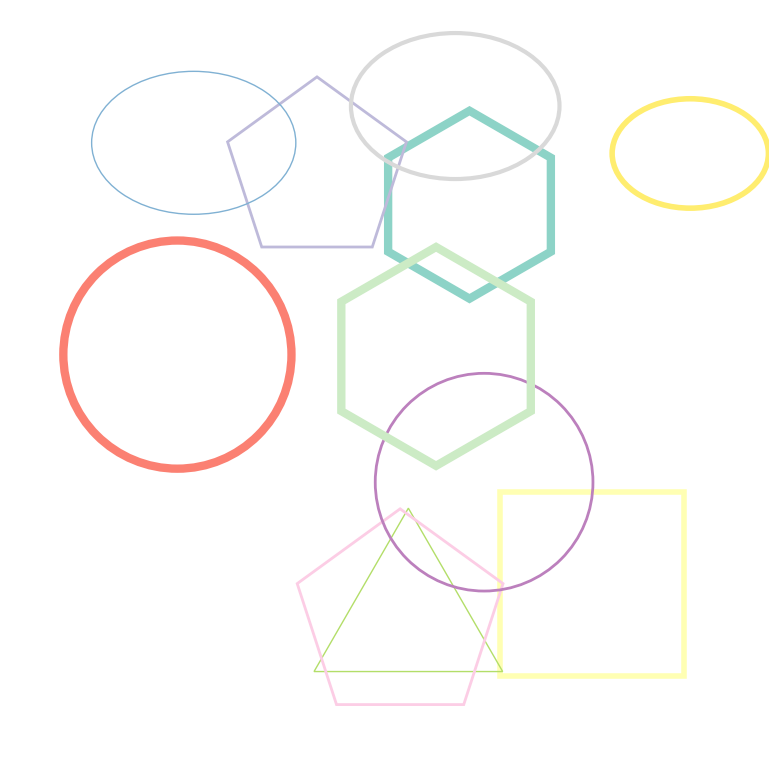[{"shape": "hexagon", "thickness": 3, "radius": 0.61, "center": [0.61, 0.734]}, {"shape": "square", "thickness": 2, "radius": 0.6, "center": [0.769, 0.241]}, {"shape": "pentagon", "thickness": 1, "radius": 0.61, "center": [0.412, 0.778]}, {"shape": "circle", "thickness": 3, "radius": 0.74, "center": [0.23, 0.539]}, {"shape": "oval", "thickness": 0.5, "radius": 0.66, "center": [0.252, 0.815]}, {"shape": "triangle", "thickness": 0.5, "radius": 0.71, "center": [0.53, 0.199]}, {"shape": "pentagon", "thickness": 1, "radius": 0.7, "center": [0.52, 0.199]}, {"shape": "oval", "thickness": 1.5, "radius": 0.68, "center": [0.591, 0.862]}, {"shape": "circle", "thickness": 1, "radius": 0.71, "center": [0.629, 0.374]}, {"shape": "hexagon", "thickness": 3, "radius": 0.71, "center": [0.566, 0.537]}, {"shape": "oval", "thickness": 2, "radius": 0.51, "center": [0.896, 0.801]}]